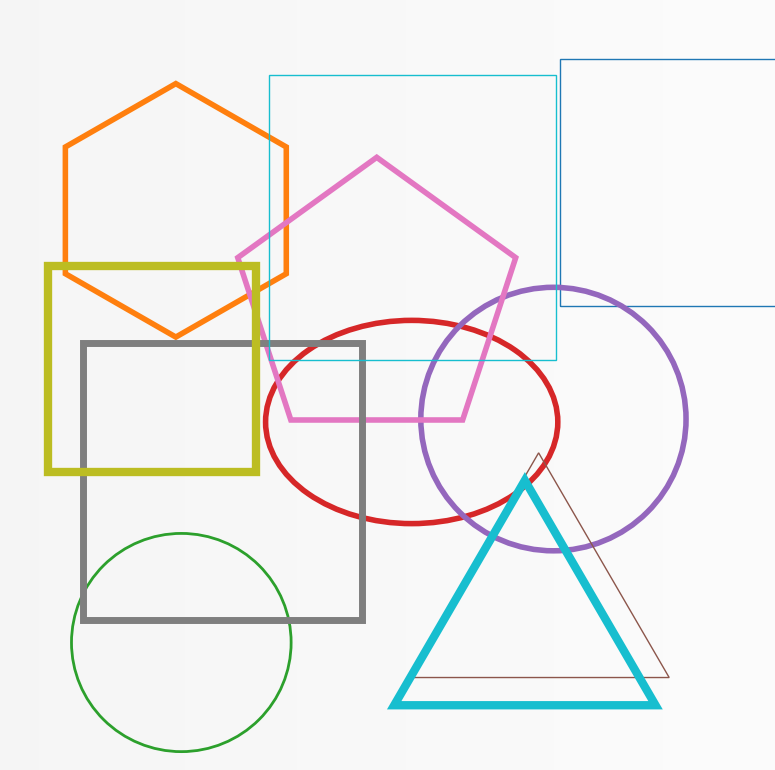[{"shape": "square", "thickness": 0.5, "radius": 0.8, "center": [0.883, 0.763]}, {"shape": "hexagon", "thickness": 2, "radius": 0.82, "center": [0.227, 0.727]}, {"shape": "circle", "thickness": 1, "radius": 0.71, "center": [0.234, 0.166]}, {"shape": "oval", "thickness": 2, "radius": 0.94, "center": [0.531, 0.452]}, {"shape": "circle", "thickness": 2, "radius": 0.86, "center": [0.714, 0.456]}, {"shape": "triangle", "thickness": 0.5, "radius": 0.97, "center": [0.695, 0.217]}, {"shape": "pentagon", "thickness": 2, "radius": 0.94, "center": [0.486, 0.607]}, {"shape": "square", "thickness": 2.5, "radius": 0.9, "center": [0.288, 0.374]}, {"shape": "square", "thickness": 3, "radius": 0.67, "center": [0.197, 0.521]}, {"shape": "square", "thickness": 0.5, "radius": 0.92, "center": [0.532, 0.718]}, {"shape": "triangle", "thickness": 3, "radius": 0.97, "center": [0.677, 0.181]}]